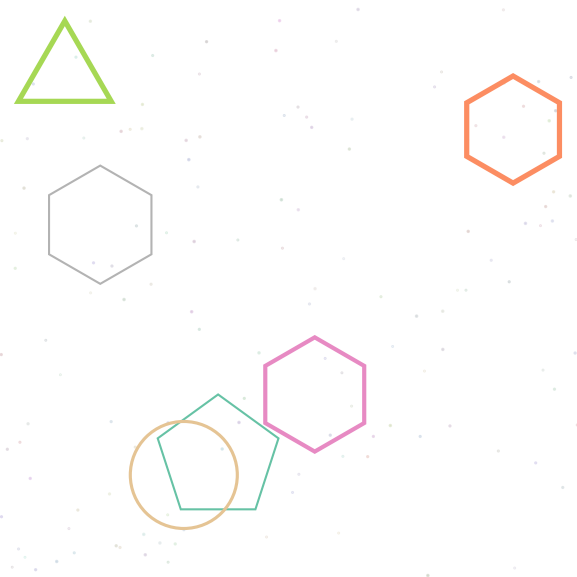[{"shape": "pentagon", "thickness": 1, "radius": 0.55, "center": [0.378, 0.206]}, {"shape": "hexagon", "thickness": 2.5, "radius": 0.46, "center": [0.888, 0.775]}, {"shape": "hexagon", "thickness": 2, "radius": 0.49, "center": [0.545, 0.316]}, {"shape": "triangle", "thickness": 2.5, "radius": 0.46, "center": [0.112, 0.87]}, {"shape": "circle", "thickness": 1.5, "radius": 0.46, "center": [0.318, 0.177]}, {"shape": "hexagon", "thickness": 1, "radius": 0.51, "center": [0.174, 0.61]}]